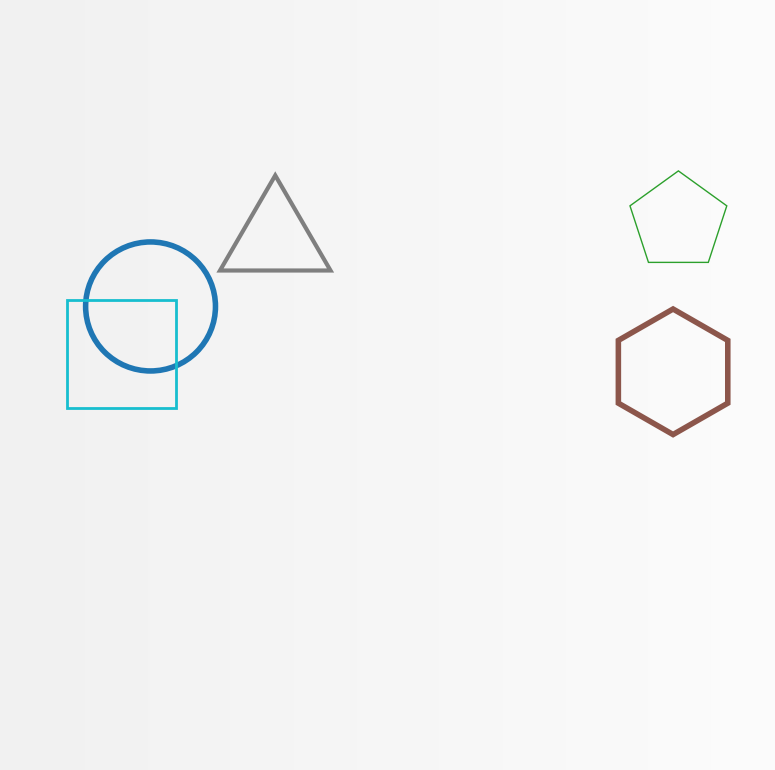[{"shape": "circle", "thickness": 2, "radius": 0.42, "center": [0.194, 0.602]}, {"shape": "pentagon", "thickness": 0.5, "radius": 0.33, "center": [0.875, 0.712]}, {"shape": "hexagon", "thickness": 2, "radius": 0.41, "center": [0.868, 0.517]}, {"shape": "triangle", "thickness": 1.5, "radius": 0.41, "center": [0.355, 0.69]}, {"shape": "square", "thickness": 1, "radius": 0.35, "center": [0.157, 0.54]}]